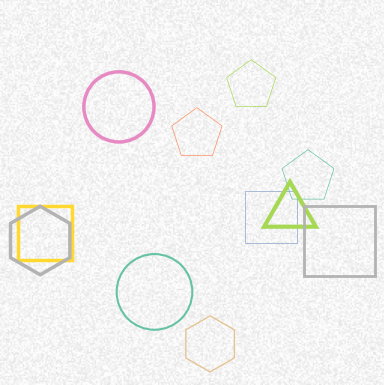[{"shape": "pentagon", "thickness": 0.5, "radius": 0.35, "center": [0.8, 0.54]}, {"shape": "circle", "thickness": 1.5, "radius": 0.49, "center": [0.401, 0.242]}, {"shape": "pentagon", "thickness": 0.5, "radius": 0.34, "center": [0.511, 0.652]}, {"shape": "square", "thickness": 0.5, "radius": 0.34, "center": [0.705, 0.436]}, {"shape": "circle", "thickness": 2.5, "radius": 0.46, "center": [0.309, 0.722]}, {"shape": "pentagon", "thickness": 0.5, "radius": 0.34, "center": [0.653, 0.778]}, {"shape": "triangle", "thickness": 3, "radius": 0.39, "center": [0.753, 0.45]}, {"shape": "square", "thickness": 2.5, "radius": 0.35, "center": [0.117, 0.396]}, {"shape": "hexagon", "thickness": 1, "radius": 0.36, "center": [0.546, 0.107]}, {"shape": "square", "thickness": 2, "radius": 0.46, "center": [0.882, 0.375]}, {"shape": "hexagon", "thickness": 2.5, "radius": 0.45, "center": [0.104, 0.375]}]